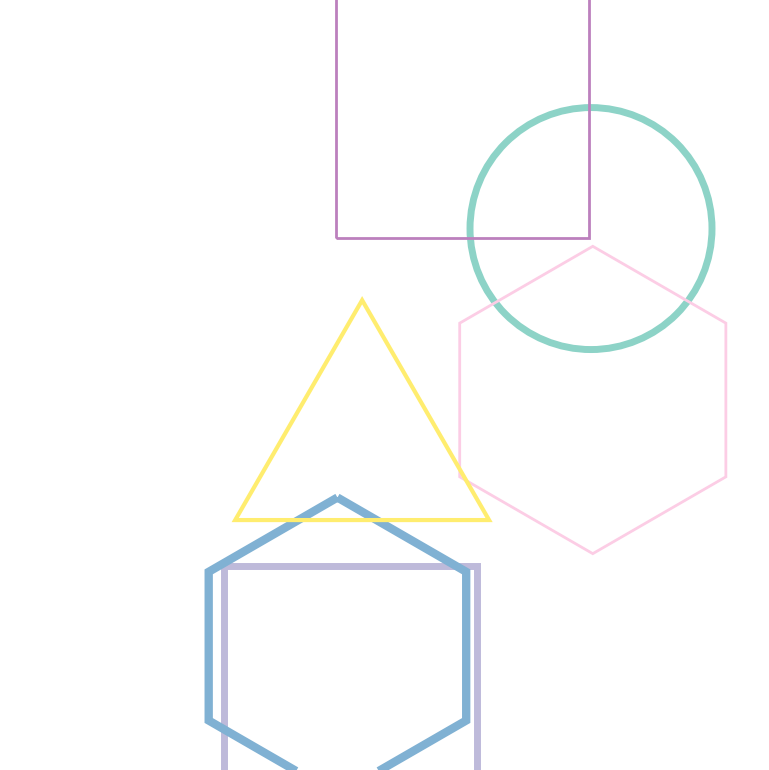[{"shape": "circle", "thickness": 2.5, "radius": 0.79, "center": [0.768, 0.703]}, {"shape": "square", "thickness": 2.5, "radius": 0.82, "center": [0.455, 0.101]}, {"shape": "hexagon", "thickness": 3, "radius": 0.97, "center": [0.438, 0.161]}, {"shape": "hexagon", "thickness": 1, "radius": 1.0, "center": [0.77, 0.481]}, {"shape": "square", "thickness": 1, "radius": 0.82, "center": [0.6, 0.856]}, {"shape": "triangle", "thickness": 1.5, "radius": 0.95, "center": [0.47, 0.42]}]